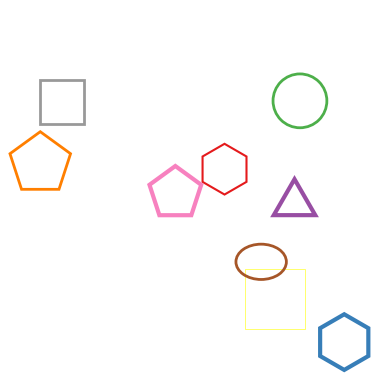[{"shape": "hexagon", "thickness": 1.5, "radius": 0.33, "center": [0.583, 0.561]}, {"shape": "hexagon", "thickness": 3, "radius": 0.36, "center": [0.894, 0.111]}, {"shape": "circle", "thickness": 2, "radius": 0.35, "center": [0.779, 0.738]}, {"shape": "triangle", "thickness": 3, "radius": 0.31, "center": [0.765, 0.472]}, {"shape": "pentagon", "thickness": 2, "radius": 0.41, "center": [0.105, 0.575]}, {"shape": "square", "thickness": 0.5, "radius": 0.39, "center": [0.715, 0.223]}, {"shape": "oval", "thickness": 2, "radius": 0.33, "center": [0.678, 0.32]}, {"shape": "pentagon", "thickness": 3, "radius": 0.35, "center": [0.455, 0.498]}, {"shape": "square", "thickness": 2, "radius": 0.29, "center": [0.161, 0.735]}]